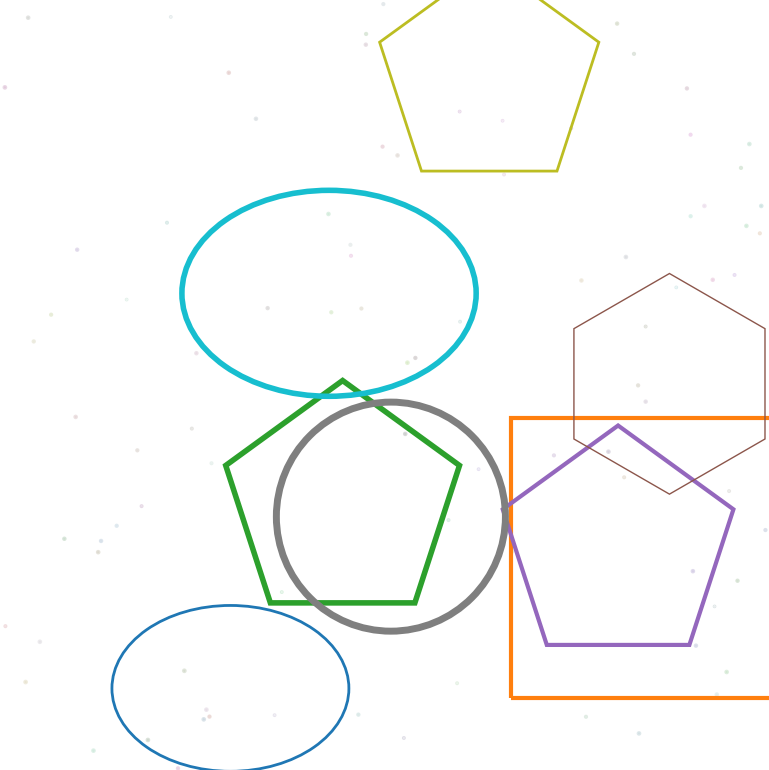[{"shape": "oval", "thickness": 1, "radius": 0.77, "center": [0.299, 0.106]}, {"shape": "square", "thickness": 1.5, "radius": 0.91, "center": [0.845, 0.276]}, {"shape": "pentagon", "thickness": 2, "radius": 0.8, "center": [0.445, 0.346]}, {"shape": "pentagon", "thickness": 1.5, "radius": 0.79, "center": [0.803, 0.29]}, {"shape": "hexagon", "thickness": 0.5, "radius": 0.72, "center": [0.869, 0.502]}, {"shape": "circle", "thickness": 2.5, "radius": 0.74, "center": [0.508, 0.329]}, {"shape": "pentagon", "thickness": 1, "radius": 0.75, "center": [0.635, 0.899]}, {"shape": "oval", "thickness": 2, "radius": 0.96, "center": [0.427, 0.619]}]